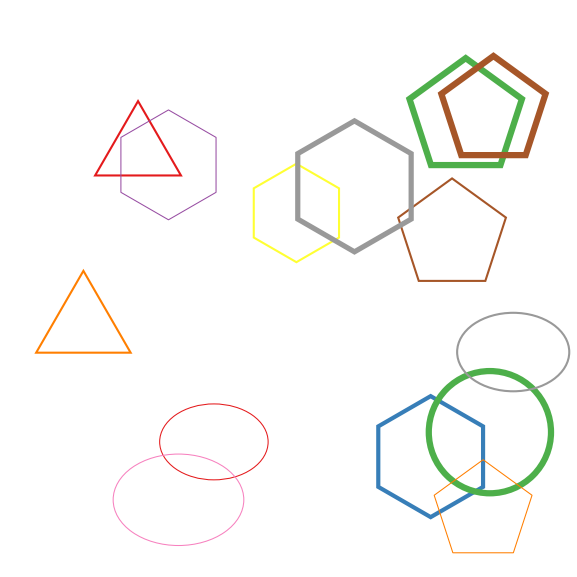[{"shape": "triangle", "thickness": 1, "radius": 0.43, "center": [0.239, 0.738]}, {"shape": "oval", "thickness": 0.5, "radius": 0.47, "center": [0.37, 0.234]}, {"shape": "hexagon", "thickness": 2, "radius": 0.52, "center": [0.746, 0.208]}, {"shape": "pentagon", "thickness": 3, "radius": 0.51, "center": [0.806, 0.796]}, {"shape": "circle", "thickness": 3, "radius": 0.53, "center": [0.848, 0.251]}, {"shape": "hexagon", "thickness": 0.5, "radius": 0.48, "center": [0.292, 0.714]}, {"shape": "triangle", "thickness": 1, "radius": 0.47, "center": [0.144, 0.436]}, {"shape": "pentagon", "thickness": 0.5, "radius": 0.45, "center": [0.837, 0.114]}, {"shape": "hexagon", "thickness": 1, "radius": 0.43, "center": [0.513, 0.63]}, {"shape": "pentagon", "thickness": 1, "radius": 0.49, "center": [0.783, 0.592]}, {"shape": "pentagon", "thickness": 3, "radius": 0.47, "center": [0.854, 0.807]}, {"shape": "oval", "thickness": 0.5, "radius": 0.57, "center": [0.309, 0.134]}, {"shape": "oval", "thickness": 1, "radius": 0.49, "center": [0.889, 0.39]}, {"shape": "hexagon", "thickness": 2.5, "radius": 0.57, "center": [0.614, 0.676]}]